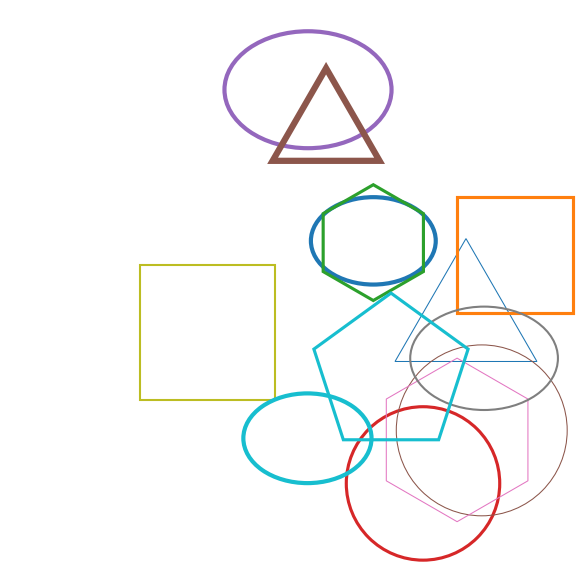[{"shape": "triangle", "thickness": 0.5, "radius": 0.71, "center": [0.807, 0.444]}, {"shape": "oval", "thickness": 2, "radius": 0.54, "center": [0.646, 0.582]}, {"shape": "square", "thickness": 1.5, "radius": 0.5, "center": [0.892, 0.558]}, {"shape": "hexagon", "thickness": 1.5, "radius": 0.5, "center": [0.646, 0.579]}, {"shape": "circle", "thickness": 1.5, "radius": 0.66, "center": [0.732, 0.162]}, {"shape": "oval", "thickness": 2, "radius": 0.72, "center": [0.533, 0.844]}, {"shape": "circle", "thickness": 0.5, "radius": 0.74, "center": [0.834, 0.254]}, {"shape": "triangle", "thickness": 3, "radius": 0.53, "center": [0.565, 0.774]}, {"shape": "hexagon", "thickness": 0.5, "radius": 0.71, "center": [0.792, 0.237]}, {"shape": "oval", "thickness": 1, "radius": 0.64, "center": [0.838, 0.379]}, {"shape": "square", "thickness": 1, "radius": 0.58, "center": [0.36, 0.423]}, {"shape": "oval", "thickness": 2, "radius": 0.55, "center": [0.532, 0.24]}, {"shape": "pentagon", "thickness": 1.5, "radius": 0.7, "center": [0.677, 0.351]}]